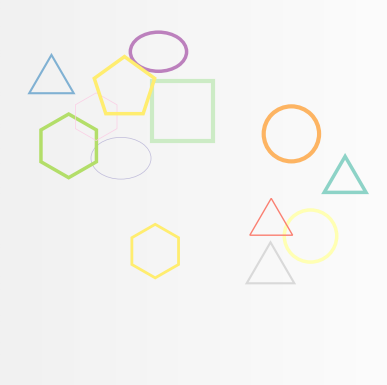[{"shape": "triangle", "thickness": 2.5, "radius": 0.31, "center": [0.891, 0.531]}, {"shape": "circle", "thickness": 2.5, "radius": 0.34, "center": [0.801, 0.387]}, {"shape": "oval", "thickness": 0.5, "radius": 0.39, "center": [0.312, 0.589]}, {"shape": "triangle", "thickness": 1, "radius": 0.32, "center": [0.7, 0.421]}, {"shape": "triangle", "thickness": 1.5, "radius": 0.33, "center": [0.133, 0.791]}, {"shape": "circle", "thickness": 3, "radius": 0.36, "center": [0.752, 0.652]}, {"shape": "hexagon", "thickness": 2.5, "radius": 0.41, "center": [0.177, 0.621]}, {"shape": "hexagon", "thickness": 0.5, "radius": 0.31, "center": [0.248, 0.697]}, {"shape": "triangle", "thickness": 1.5, "radius": 0.35, "center": [0.698, 0.3]}, {"shape": "oval", "thickness": 2.5, "radius": 0.36, "center": [0.409, 0.866]}, {"shape": "square", "thickness": 3, "radius": 0.39, "center": [0.471, 0.713]}, {"shape": "pentagon", "thickness": 2.5, "radius": 0.41, "center": [0.321, 0.771]}, {"shape": "hexagon", "thickness": 2, "radius": 0.35, "center": [0.401, 0.348]}]